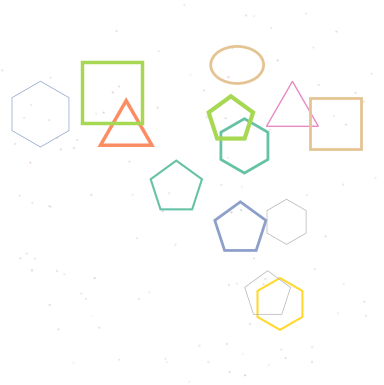[{"shape": "hexagon", "thickness": 2, "radius": 0.35, "center": [0.635, 0.621]}, {"shape": "pentagon", "thickness": 1.5, "radius": 0.35, "center": [0.458, 0.513]}, {"shape": "triangle", "thickness": 2.5, "radius": 0.39, "center": [0.328, 0.661]}, {"shape": "pentagon", "thickness": 2, "radius": 0.35, "center": [0.624, 0.406]}, {"shape": "hexagon", "thickness": 0.5, "radius": 0.43, "center": [0.105, 0.704]}, {"shape": "triangle", "thickness": 1, "radius": 0.39, "center": [0.76, 0.711]}, {"shape": "pentagon", "thickness": 3, "radius": 0.3, "center": [0.6, 0.689]}, {"shape": "square", "thickness": 2.5, "radius": 0.39, "center": [0.291, 0.759]}, {"shape": "hexagon", "thickness": 1.5, "radius": 0.34, "center": [0.727, 0.211]}, {"shape": "oval", "thickness": 2, "radius": 0.34, "center": [0.616, 0.831]}, {"shape": "square", "thickness": 2, "radius": 0.33, "center": [0.871, 0.678]}, {"shape": "hexagon", "thickness": 0.5, "radius": 0.29, "center": [0.744, 0.424]}, {"shape": "pentagon", "thickness": 0.5, "radius": 0.31, "center": [0.695, 0.234]}]